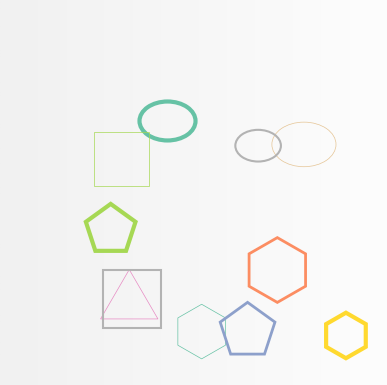[{"shape": "oval", "thickness": 3, "radius": 0.36, "center": [0.432, 0.686]}, {"shape": "hexagon", "thickness": 0.5, "radius": 0.35, "center": [0.52, 0.139]}, {"shape": "hexagon", "thickness": 2, "radius": 0.42, "center": [0.716, 0.299]}, {"shape": "pentagon", "thickness": 2, "radius": 0.37, "center": [0.639, 0.14]}, {"shape": "triangle", "thickness": 0.5, "radius": 0.43, "center": [0.334, 0.214]}, {"shape": "pentagon", "thickness": 3, "radius": 0.34, "center": [0.286, 0.403]}, {"shape": "square", "thickness": 0.5, "radius": 0.35, "center": [0.314, 0.586]}, {"shape": "hexagon", "thickness": 3, "radius": 0.3, "center": [0.893, 0.129]}, {"shape": "oval", "thickness": 0.5, "radius": 0.41, "center": [0.784, 0.625]}, {"shape": "oval", "thickness": 1.5, "radius": 0.29, "center": [0.666, 0.622]}, {"shape": "square", "thickness": 1.5, "radius": 0.37, "center": [0.341, 0.223]}]